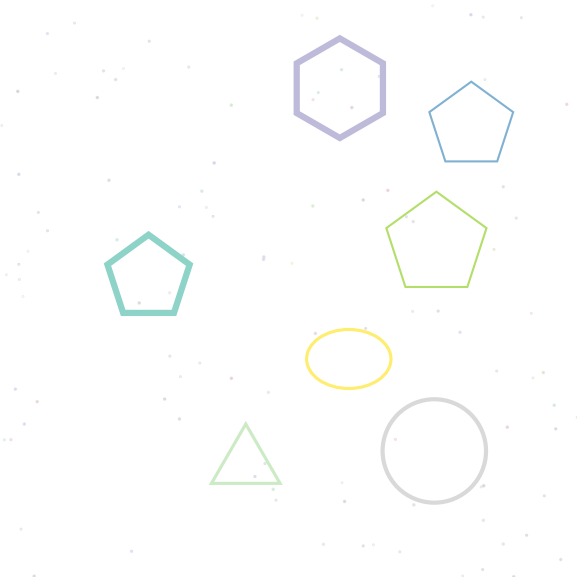[{"shape": "pentagon", "thickness": 3, "radius": 0.37, "center": [0.257, 0.518]}, {"shape": "hexagon", "thickness": 3, "radius": 0.43, "center": [0.588, 0.846]}, {"shape": "pentagon", "thickness": 1, "radius": 0.38, "center": [0.816, 0.781]}, {"shape": "pentagon", "thickness": 1, "radius": 0.46, "center": [0.756, 0.576]}, {"shape": "circle", "thickness": 2, "radius": 0.45, "center": [0.752, 0.218]}, {"shape": "triangle", "thickness": 1.5, "radius": 0.34, "center": [0.426, 0.196]}, {"shape": "oval", "thickness": 1.5, "radius": 0.37, "center": [0.604, 0.378]}]